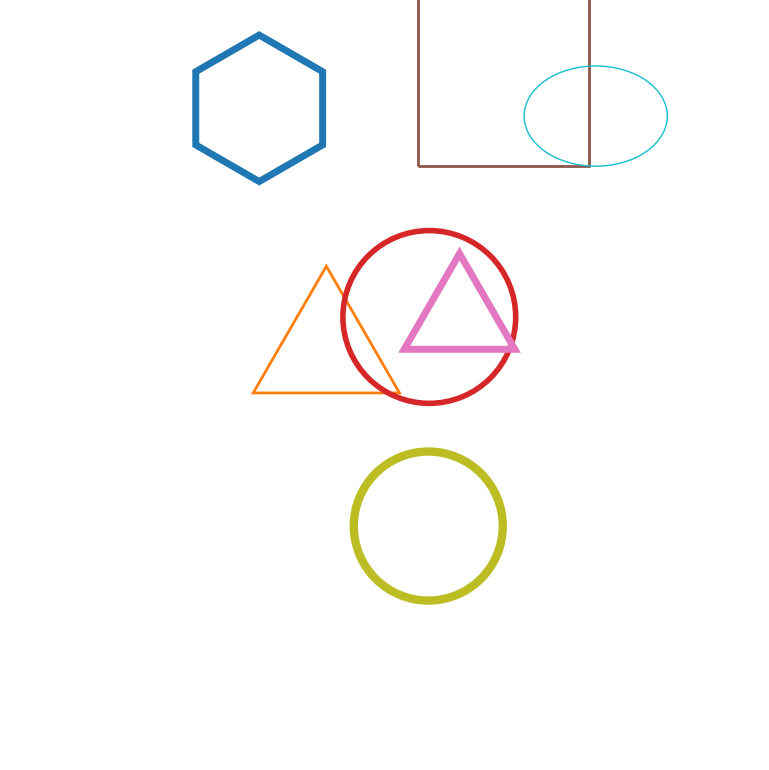[{"shape": "hexagon", "thickness": 2.5, "radius": 0.48, "center": [0.337, 0.859]}, {"shape": "triangle", "thickness": 1, "radius": 0.55, "center": [0.424, 0.545]}, {"shape": "circle", "thickness": 2, "radius": 0.56, "center": [0.558, 0.588]}, {"shape": "square", "thickness": 1, "radius": 0.56, "center": [0.654, 0.896]}, {"shape": "triangle", "thickness": 2.5, "radius": 0.41, "center": [0.597, 0.588]}, {"shape": "circle", "thickness": 3, "radius": 0.48, "center": [0.556, 0.317]}, {"shape": "oval", "thickness": 0.5, "radius": 0.46, "center": [0.774, 0.849]}]